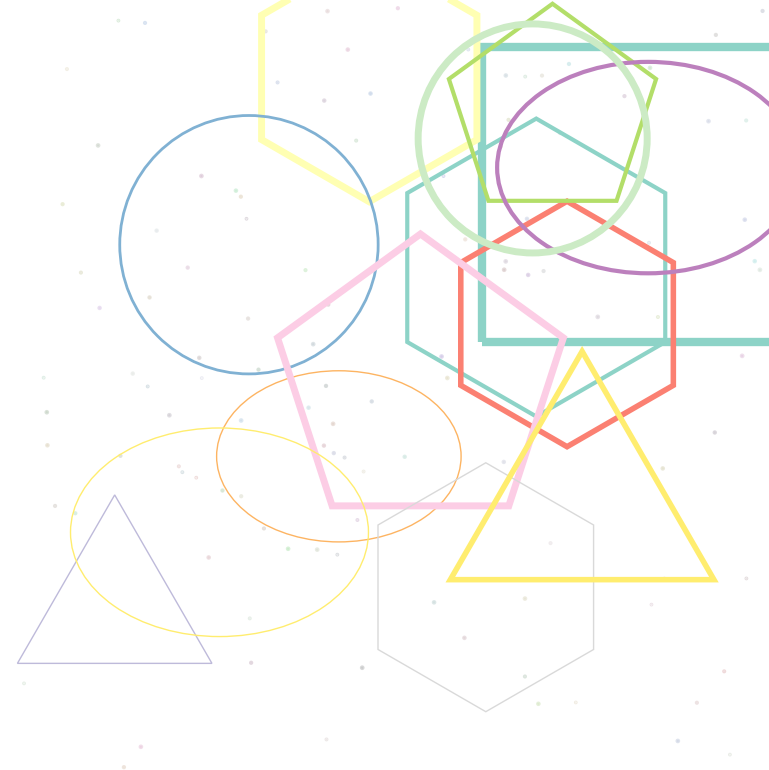[{"shape": "hexagon", "thickness": 1.5, "radius": 0.97, "center": [0.696, 0.653]}, {"shape": "square", "thickness": 3, "radius": 0.96, "center": [0.817, 0.748]}, {"shape": "hexagon", "thickness": 2.5, "radius": 0.81, "center": [0.48, 0.899]}, {"shape": "triangle", "thickness": 0.5, "radius": 0.73, "center": [0.149, 0.211]}, {"shape": "hexagon", "thickness": 2, "radius": 0.8, "center": [0.736, 0.579]}, {"shape": "circle", "thickness": 1, "radius": 0.84, "center": [0.323, 0.682]}, {"shape": "oval", "thickness": 0.5, "radius": 0.79, "center": [0.44, 0.407]}, {"shape": "pentagon", "thickness": 1.5, "radius": 0.71, "center": [0.718, 0.854]}, {"shape": "pentagon", "thickness": 2.5, "radius": 0.98, "center": [0.546, 0.501]}, {"shape": "hexagon", "thickness": 0.5, "radius": 0.81, "center": [0.631, 0.237]}, {"shape": "oval", "thickness": 1.5, "radius": 0.98, "center": [0.842, 0.782]}, {"shape": "circle", "thickness": 2.5, "radius": 0.74, "center": [0.692, 0.82]}, {"shape": "oval", "thickness": 0.5, "radius": 0.97, "center": [0.285, 0.309]}, {"shape": "triangle", "thickness": 2, "radius": 0.99, "center": [0.756, 0.346]}]